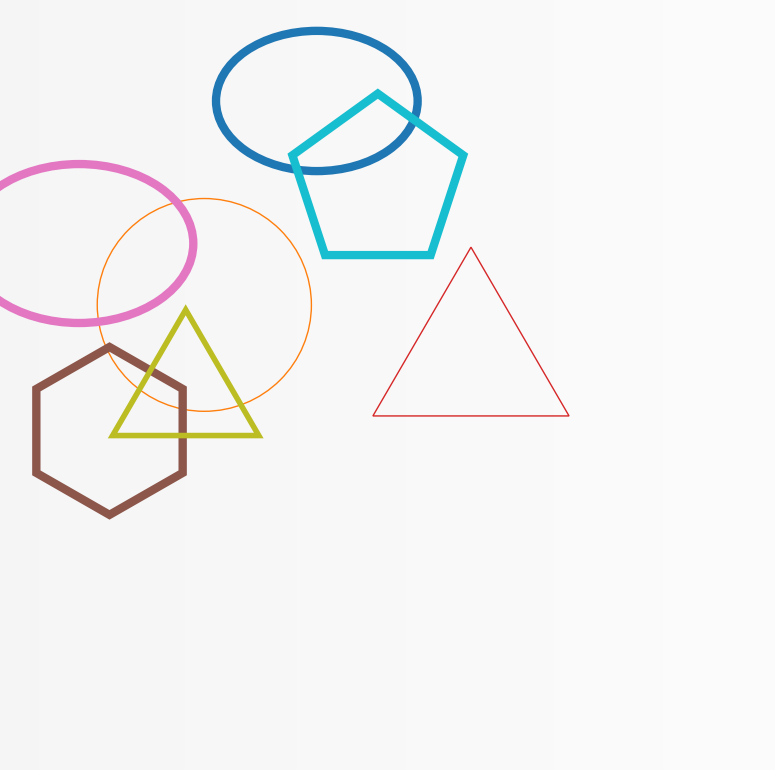[{"shape": "oval", "thickness": 3, "radius": 0.65, "center": [0.409, 0.869]}, {"shape": "circle", "thickness": 0.5, "radius": 0.69, "center": [0.264, 0.604]}, {"shape": "triangle", "thickness": 0.5, "radius": 0.73, "center": [0.608, 0.533]}, {"shape": "hexagon", "thickness": 3, "radius": 0.55, "center": [0.141, 0.44]}, {"shape": "oval", "thickness": 3, "radius": 0.74, "center": [0.102, 0.684]}, {"shape": "triangle", "thickness": 2, "radius": 0.54, "center": [0.24, 0.489]}, {"shape": "pentagon", "thickness": 3, "radius": 0.58, "center": [0.488, 0.762]}]